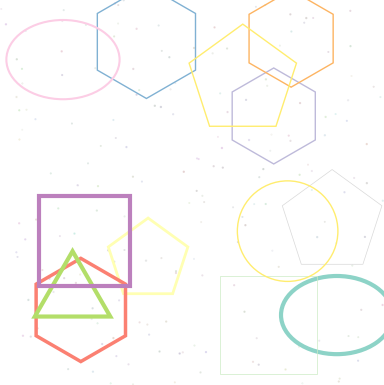[{"shape": "oval", "thickness": 3, "radius": 0.73, "center": [0.875, 0.182]}, {"shape": "pentagon", "thickness": 2, "radius": 0.54, "center": [0.385, 0.325]}, {"shape": "hexagon", "thickness": 1, "radius": 0.62, "center": [0.711, 0.699]}, {"shape": "hexagon", "thickness": 2.5, "radius": 0.67, "center": [0.21, 0.195]}, {"shape": "hexagon", "thickness": 1, "radius": 0.74, "center": [0.38, 0.891]}, {"shape": "hexagon", "thickness": 1, "radius": 0.63, "center": [0.756, 0.9]}, {"shape": "triangle", "thickness": 3, "radius": 0.57, "center": [0.188, 0.234]}, {"shape": "oval", "thickness": 1.5, "radius": 0.74, "center": [0.164, 0.845]}, {"shape": "pentagon", "thickness": 0.5, "radius": 0.68, "center": [0.863, 0.424]}, {"shape": "square", "thickness": 3, "radius": 0.59, "center": [0.219, 0.374]}, {"shape": "square", "thickness": 0.5, "radius": 0.63, "center": [0.697, 0.156]}, {"shape": "pentagon", "thickness": 1, "radius": 0.73, "center": [0.631, 0.791]}, {"shape": "circle", "thickness": 1, "radius": 0.65, "center": [0.747, 0.4]}]